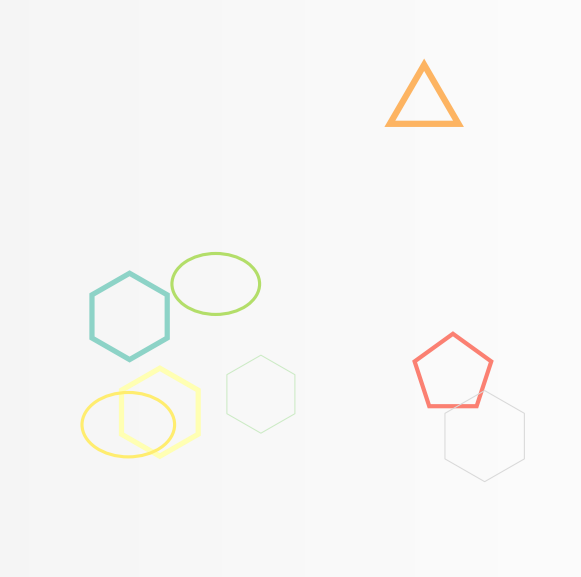[{"shape": "hexagon", "thickness": 2.5, "radius": 0.37, "center": [0.223, 0.451]}, {"shape": "hexagon", "thickness": 2.5, "radius": 0.38, "center": [0.275, 0.285]}, {"shape": "pentagon", "thickness": 2, "radius": 0.35, "center": [0.779, 0.352]}, {"shape": "triangle", "thickness": 3, "radius": 0.34, "center": [0.73, 0.819]}, {"shape": "oval", "thickness": 1.5, "radius": 0.38, "center": [0.371, 0.507]}, {"shape": "hexagon", "thickness": 0.5, "radius": 0.39, "center": [0.834, 0.244]}, {"shape": "hexagon", "thickness": 0.5, "radius": 0.34, "center": [0.449, 0.317]}, {"shape": "oval", "thickness": 1.5, "radius": 0.4, "center": [0.221, 0.264]}]